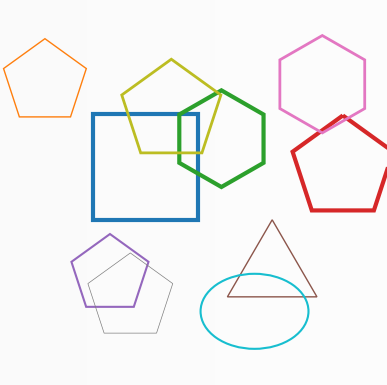[{"shape": "square", "thickness": 3, "radius": 0.68, "center": [0.375, 0.566]}, {"shape": "pentagon", "thickness": 1, "radius": 0.56, "center": [0.116, 0.787]}, {"shape": "hexagon", "thickness": 3, "radius": 0.63, "center": [0.571, 0.64]}, {"shape": "pentagon", "thickness": 3, "radius": 0.68, "center": [0.885, 0.564]}, {"shape": "pentagon", "thickness": 1.5, "radius": 0.52, "center": [0.284, 0.288]}, {"shape": "triangle", "thickness": 1, "radius": 0.67, "center": [0.702, 0.296]}, {"shape": "hexagon", "thickness": 2, "radius": 0.63, "center": [0.832, 0.781]}, {"shape": "pentagon", "thickness": 0.5, "radius": 0.58, "center": [0.336, 0.228]}, {"shape": "pentagon", "thickness": 2, "radius": 0.67, "center": [0.442, 0.712]}, {"shape": "oval", "thickness": 1.5, "radius": 0.7, "center": [0.657, 0.191]}]